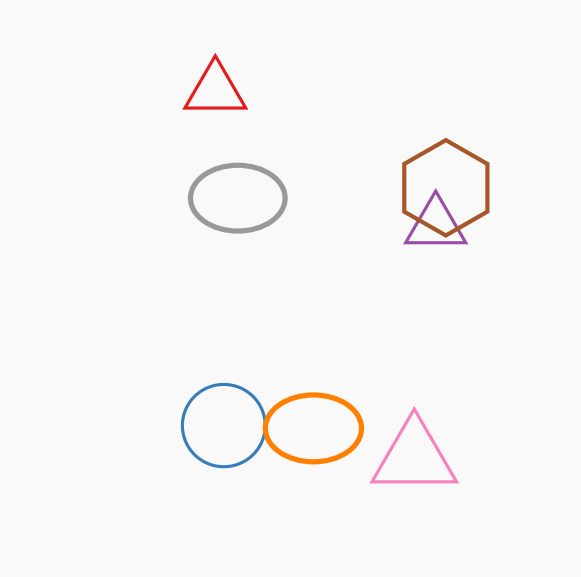[{"shape": "triangle", "thickness": 1.5, "radius": 0.3, "center": [0.37, 0.842]}, {"shape": "circle", "thickness": 1.5, "radius": 0.36, "center": [0.385, 0.262]}, {"shape": "triangle", "thickness": 1.5, "radius": 0.3, "center": [0.75, 0.609]}, {"shape": "oval", "thickness": 2.5, "radius": 0.41, "center": [0.539, 0.257]}, {"shape": "hexagon", "thickness": 2, "radius": 0.41, "center": [0.767, 0.674]}, {"shape": "triangle", "thickness": 1.5, "radius": 0.42, "center": [0.713, 0.207]}, {"shape": "oval", "thickness": 2.5, "radius": 0.41, "center": [0.409, 0.656]}]